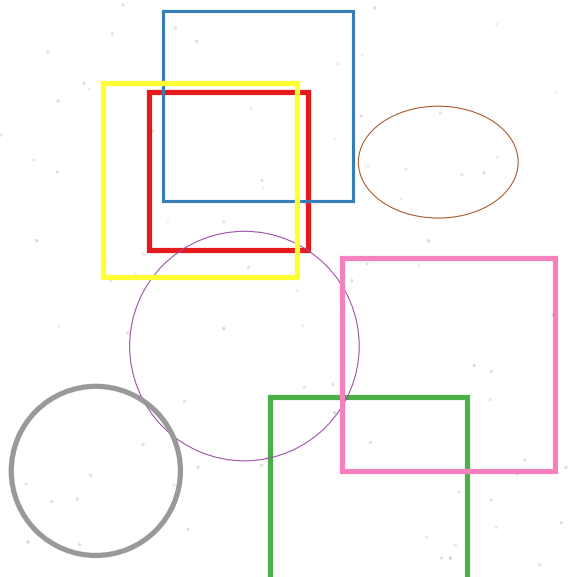[{"shape": "square", "thickness": 2.5, "radius": 0.69, "center": [0.396, 0.703]}, {"shape": "square", "thickness": 1.5, "radius": 0.82, "center": [0.447, 0.816]}, {"shape": "square", "thickness": 2.5, "radius": 0.85, "center": [0.638, 0.142]}, {"shape": "circle", "thickness": 0.5, "radius": 0.99, "center": [0.423, 0.4]}, {"shape": "square", "thickness": 2.5, "radius": 0.84, "center": [0.347, 0.687]}, {"shape": "oval", "thickness": 0.5, "radius": 0.69, "center": [0.759, 0.718]}, {"shape": "square", "thickness": 2.5, "radius": 0.92, "center": [0.777, 0.368]}, {"shape": "circle", "thickness": 2.5, "radius": 0.73, "center": [0.166, 0.184]}]